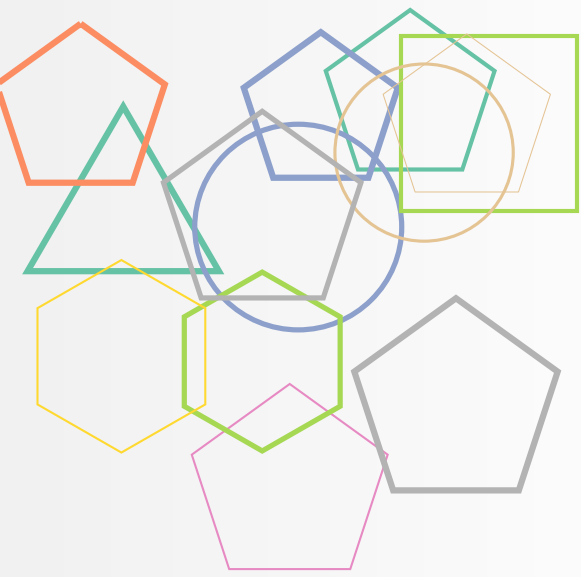[{"shape": "triangle", "thickness": 3, "radius": 0.95, "center": [0.212, 0.625]}, {"shape": "pentagon", "thickness": 2, "radius": 0.76, "center": [0.706, 0.829]}, {"shape": "pentagon", "thickness": 3, "radius": 0.76, "center": [0.139, 0.806]}, {"shape": "circle", "thickness": 2.5, "radius": 0.89, "center": [0.513, 0.606]}, {"shape": "pentagon", "thickness": 3, "radius": 0.7, "center": [0.552, 0.804]}, {"shape": "pentagon", "thickness": 1, "radius": 0.89, "center": [0.498, 0.157]}, {"shape": "square", "thickness": 2, "radius": 0.76, "center": [0.841, 0.786]}, {"shape": "hexagon", "thickness": 2.5, "radius": 0.77, "center": [0.451, 0.373]}, {"shape": "hexagon", "thickness": 1, "radius": 0.83, "center": [0.209, 0.382]}, {"shape": "circle", "thickness": 1.5, "radius": 0.77, "center": [0.73, 0.735]}, {"shape": "pentagon", "thickness": 0.5, "radius": 0.76, "center": [0.803, 0.789]}, {"shape": "pentagon", "thickness": 3, "radius": 0.92, "center": [0.784, 0.299]}, {"shape": "pentagon", "thickness": 2.5, "radius": 0.89, "center": [0.451, 0.628]}]